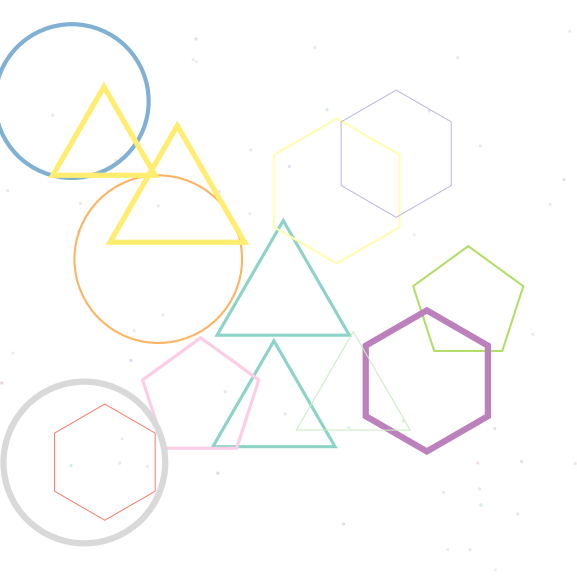[{"shape": "triangle", "thickness": 1.5, "radius": 0.66, "center": [0.49, 0.485]}, {"shape": "triangle", "thickness": 1.5, "radius": 0.61, "center": [0.474, 0.287]}, {"shape": "hexagon", "thickness": 1, "radius": 0.63, "center": [0.583, 0.668]}, {"shape": "hexagon", "thickness": 0.5, "radius": 0.55, "center": [0.686, 0.733]}, {"shape": "hexagon", "thickness": 0.5, "radius": 0.5, "center": [0.182, 0.199]}, {"shape": "circle", "thickness": 2, "radius": 0.67, "center": [0.124, 0.824]}, {"shape": "circle", "thickness": 1, "radius": 0.73, "center": [0.274, 0.55]}, {"shape": "pentagon", "thickness": 1, "radius": 0.5, "center": [0.811, 0.473]}, {"shape": "pentagon", "thickness": 1.5, "radius": 0.53, "center": [0.348, 0.309]}, {"shape": "circle", "thickness": 3, "radius": 0.7, "center": [0.146, 0.198]}, {"shape": "hexagon", "thickness": 3, "radius": 0.61, "center": [0.739, 0.34]}, {"shape": "triangle", "thickness": 0.5, "radius": 0.57, "center": [0.612, 0.311]}, {"shape": "triangle", "thickness": 2.5, "radius": 0.67, "center": [0.307, 0.647]}, {"shape": "triangle", "thickness": 2.5, "radius": 0.51, "center": [0.18, 0.747]}]